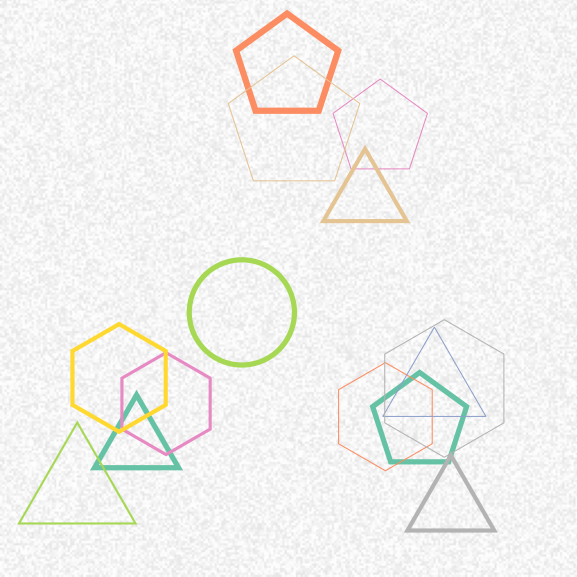[{"shape": "pentagon", "thickness": 2.5, "radius": 0.43, "center": [0.727, 0.269]}, {"shape": "triangle", "thickness": 2.5, "radius": 0.42, "center": [0.236, 0.231]}, {"shape": "hexagon", "thickness": 0.5, "radius": 0.47, "center": [0.667, 0.278]}, {"shape": "pentagon", "thickness": 3, "radius": 0.47, "center": [0.497, 0.883]}, {"shape": "triangle", "thickness": 0.5, "radius": 0.52, "center": [0.752, 0.33]}, {"shape": "pentagon", "thickness": 0.5, "radius": 0.43, "center": [0.658, 0.776]}, {"shape": "hexagon", "thickness": 1.5, "radius": 0.44, "center": [0.288, 0.3]}, {"shape": "circle", "thickness": 2.5, "radius": 0.46, "center": [0.419, 0.458]}, {"shape": "triangle", "thickness": 1, "radius": 0.58, "center": [0.134, 0.151]}, {"shape": "hexagon", "thickness": 2, "radius": 0.47, "center": [0.206, 0.345]}, {"shape": "pentagon", "thickness": 0.5, "radius": 0.6, "center": [0.509, 0.783]}, {"shape": "triangle", "thickness": 2, "radius": 0.42, "center": [0.632, 0.658]}, {"shape": "triangle", "thickness": 2, "radius": 0.43, "center": [0.781, 0.124]}, {"shape": "hexagon", "thickness": 0.5, "radius": 0.6, "center": [0.769, 0.326]}]